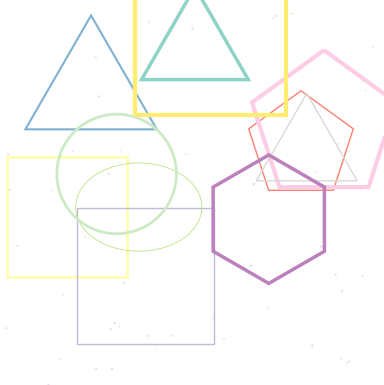[{"shape": "triangle", "thickness": 2.5, "radius": 0.8, "center": [0.506, 0.873]}, {"shape": "square", "thickness": 2, "radius": 0.78, "center": [0.174, 0.435]}, {"shape": "square", "thickness": 1, "radius": 0.89, "center": [0.378, 0.284]}, {"shape": "pentagon", "thickness": 1, "radius": 0.71, "center": [0.782, 0.621]}, {"shape": "triangle", "thickness": 1.5, "radius": 0.99, "center": [0.237, 0.763]}, {"shape": "oval", "thickness": 0.5, "radius": 0.82, "center": [0.361, 0.462]}, {"shape": "pentagon", "thickness": 3, "radius": 0.98, "center": [0.842, 0.673]}, {"shape": "triangle", "thickness": 1, "radius": 0.76, "center": [0.797, 0.606]}, {"shape": "hexagon", "thickness": 2.5, "radius": 0.83, "center": [0.698, 0.431]}, {"shape": "circle", "thickness": 2, "radius": 0.78, "center": [0.303, 0.548]}, {"shape": "square", "thickness": 3, "radius": 0.98, "center": [0.547, 0.898]}]